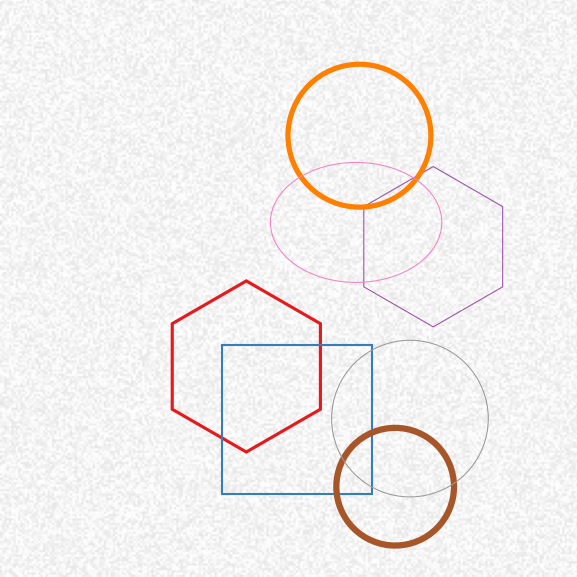[{"shape": "hexagon", "thickness": 1.5, "radius": 0.74, "center": [0.427, 0.365]}, {"shape": "square", "thickness": 1, "radius": 0.65, "center": [0.514, 0.273]}, {"shape": "hexagon", "thickness": 0.5, "radius": 0.69, "center": [0.75, 0.572]}, {"shape": "circle", "thickness": 2.5, "radius": 0.62, "center": [0.622, 0.764]}, {"shape": "circle", "thickness": 3, "radius": 0.51, "center": [0.684, 0.156]}, {"shape": "oval", "thickness": 0.5, "radius": 0.74, "center": [0.617, 0.614]}, {"shape": "circle", "thickness": 0.5, "radius": 0.68, "center": [0.71, 0.274]}]